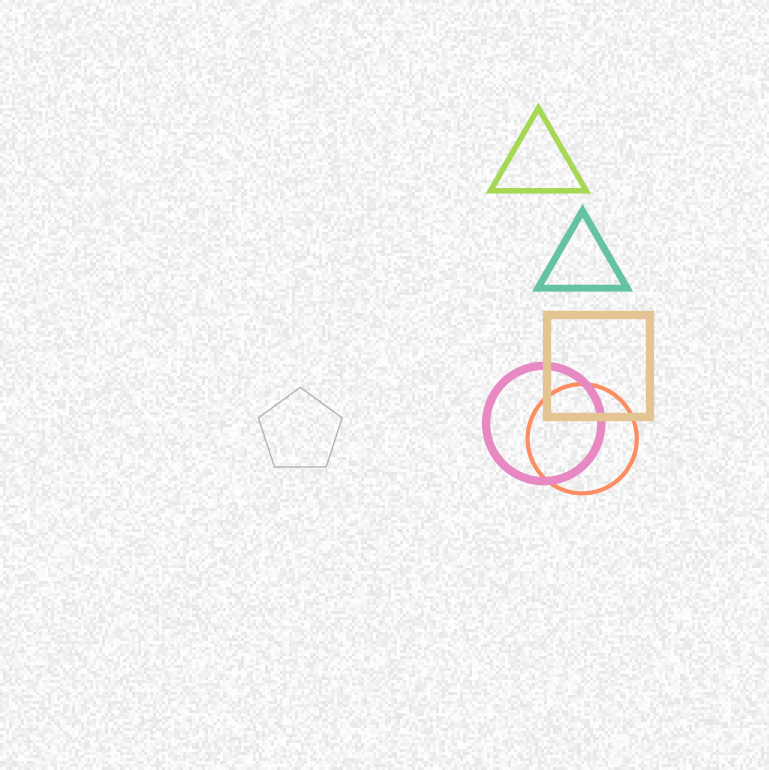[{"shape": "triangle", "thickness": 2.5, "radius": 0.33, "center": [0.757, 0.659]}, {"shape": "circle", "thickness": 1.5, "radius": 0.35, "center": [0.756, 0.43]}, {"shape": "circle", "thickness": 3, "radius": 0.37, "center": [0.706, 0.45]}, {"shape": "triangle", "thickness": 2, "radius": 0.36, "center": [0.699, 0.788]}, {"shape": "square", "thickness": 3, "radius": 0.33, "center": [0.777, 0.525]}, {"shape": "pentagon", "thickness": 0.5, "radius": 0.29, "center": [0.39, 0.44]}]